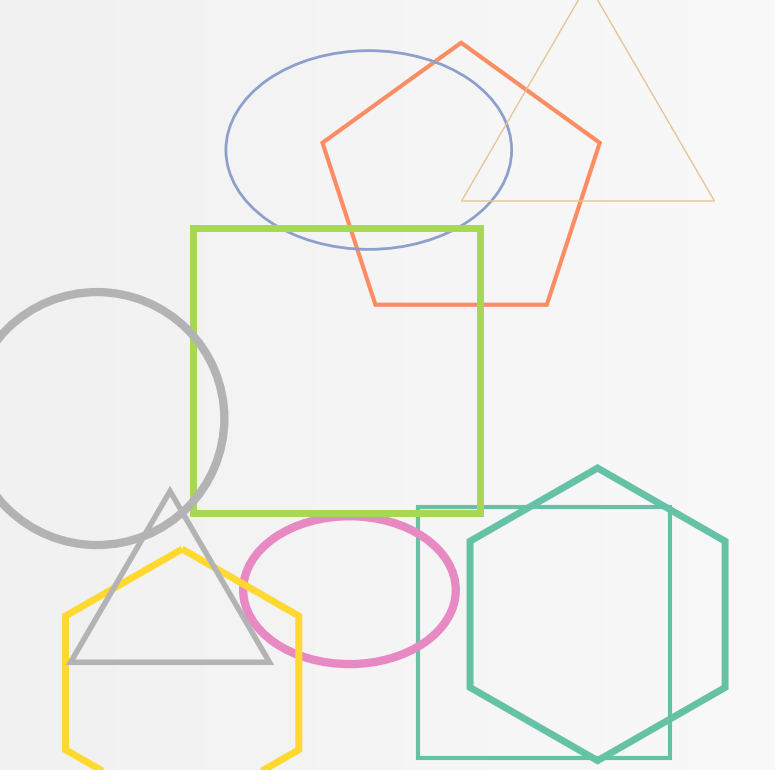[{"shape": "square", "thickness": 1.5, "radius": 0.81, "center": [0.702, 0.179]}, {"shape": "hexagon", "thickness": 2.5, "radius": 0.95, "center": [0.771, 0.202]}, {"shape": "pentagon", "thickness": 1.5, "radius": 0.94, "center": [0.595, 0.756]}, {"shape": "oval", "thickness": 1, "radius": 0.92, "center": [0.476, 0.805]}, {"shape": "oval", "thickness": 3, "radius": 0.69, "center": [0.451, 0.234]}, {"shape": "square", "thickness": 2.5, "radius": 0.92, "center": [0.434, 0.519]}, {"shape": "hexagon", "thickness": 2.5, "radius": 0.87, "center": [0.235, 0.113]}, {"shape": "triangle", "thickness": 0.5, "radius": 0.94, "center": [0.759, 0.833]}, {"shape": "triangle", "thickness": 2, "radius": 0.74, "center": [0.219, 0.214]}, {"shape": "circle", "thickness": 3, "radius": 0.82, "center": [0.125, 0.456]}]